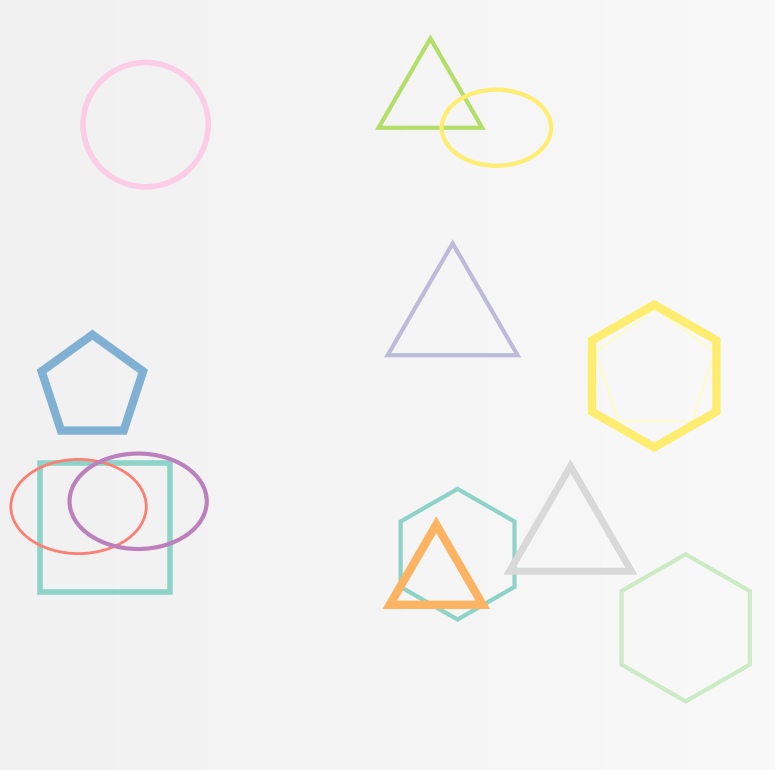[{"shape": "hexagon", "thickness": 1.5, "radius": 0.42, "center": [0.59, 0.28]}, {"shape": "square", "thickness": 2, "radius": 0.42, "center": [0.135, 0.315]}, {"shape": "pentagon", "thickness": 0.5, "radius": 0.4, "center": [0.845, 0.518]}, {"shape": "triangle", "thickness": 1.5, "radius": 0.48, "center": [0.584, 0.587]}, {"shape": "oval", "thickness": 1, "radius": 0.44, "center": [0.101, 0.342]}, {"shape": "pentagon", "thickness": 3, "radius": 0.34, "center": [0.119, 0.496]}, {"shape": "triangle", "thickness": 3, "radius": 0.35, "center": [0.563, 0.249]}, {"shape": "triangle", "thickness": 1.5, "radius": 0.39, "center": [0.555, 0.873]}, {"shape": "circle", "thickness": 2, "radius": 0.4, "center": [0.188, 0.838]}, {"shape": "triangle", "thickness": 2.5, "radius": 0.45, "center": [0.736, 0.304]}, {"shape": "oval", "thickness": 1.5, "radius": 0.44, "center": [0.178, 0.349]}, {"shape": "hexagon", "thickness": 1.5, "radius": 0.48, "center": [0.885, 0.185]}, {"shape": "hexagon", "thickness": 3, "radius": 0.46, "center": [0.844, 0.512]}, {"shape": "oval", "thickness": 1.5, "radius": 0.35, "center": [0.641, 0.834]}]